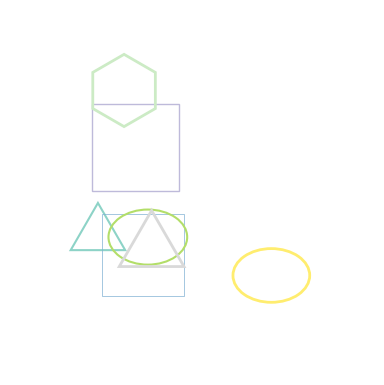[{"shape": "triangle", "thickness": 1.5, "radius": 0.41, "center": [0.254, 0.391]}, {"shape": "square", "thickness": 1, "radius": 0.56, "center": [0.352, 0.616]}, {"shape": "square", "thickness": 0.5, "radius": 0.53, "center": [0.37, 0.338]}, {"shape": "oval", "thickness": 1.5, "radius": 0.51, "center": [0.384, 0.384]}, {"shape": "triangle", "thickness": 2, "radius": 0.49, "center": [0.394, 0.356]}, {"shape": "hexagon", "thickness": 2, "radius": 0.47, "center": [0.322, 0.765]}, {"shape": "oval", "thickness": 2, "radius": 0.5, "center": [0.705, 0.285]}]